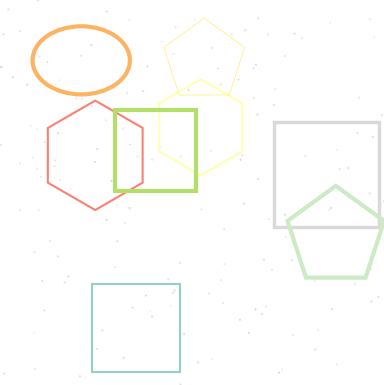[{"shape": "square", "thickness": 1.5, "radius": 0.57, "center": [0.353, 0.149]}, {"shape": "hexagon", "thickness": 1.5, "radius": 0.62, "center": [0.521, 0.669]}, {"shape": "hexagon", "thickness": 1.5, "radius": 0.71, "center": [0.247, 0.597]}, {"shape": "oval", "thickness": 3, "radius": 0.63, "center": [0.211, 0.843]}, {"shape": "square", "thickness": 3, "radius": 0.53, "center": [0.404, 0.609]}, {"shape": "square", "thickness": 2.5, "radius": 0.68, "center": [0.847, 0.547]}, {"shape": "pentagon", "thickness": 3, "radius": 0.66, "center": [0.872, 0.385]}, {"shape": "pentagon", "thickness": 0.5, "radius": 0.55, "center": [0.53, 0.843]}]